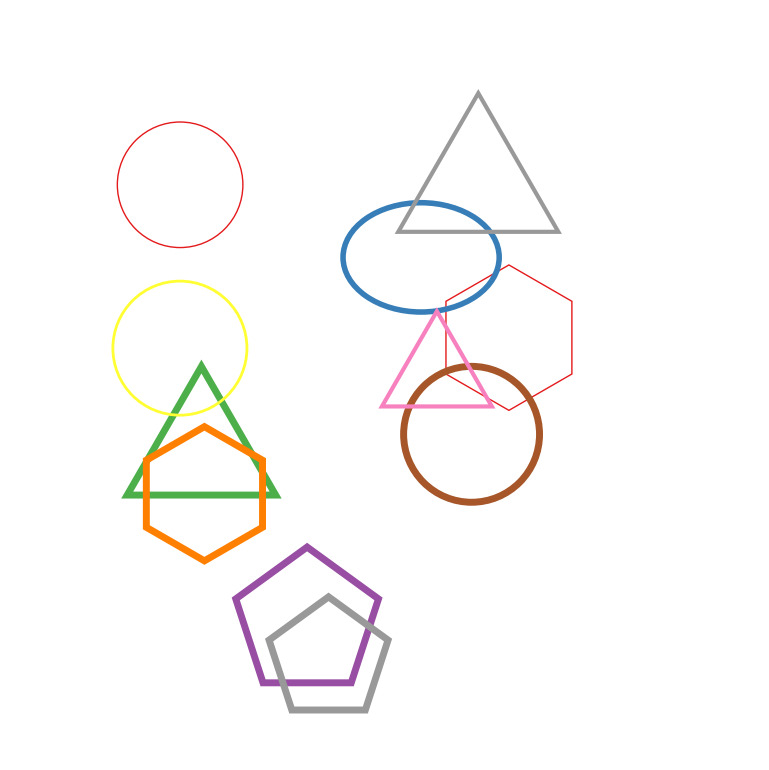[{"shape": "circle", "thickness": 0.5, "radius": 0.41, "center": [0.234, 0.76]}, {"shape": "hexagon", "thickness": 0.5, "radius": 0.47, "center": [0.661, 0.561]}, {"shape": "oval", "thickness": 2, "radius": 0.51, "center": [0.547, 0.666]}, {"shape": "triangle", "thickness": 2.5, "radius": 0.56, "center": [0.262, 0.413]}, {"shape": "pentagon", "thickness": 2.5, "radius": 0.49, "center": [0.399, 0.192]}, {"shape": "hexagon", "thickness": 2.5, "radius": 0.44, "center": [0.265, 0.359]}, {"shape": "circle", "thickness": 1, "radius": 0.44, "center": [0.234, 0.548]}, {"shape": "circle", "thickness": 2.5, "radius": 0.44, "center": [0.612, 0.436]}, {"shape": "triangle", "thickness": 1.5, "radius": 0.41, "center": [0.567, 0.513]}, {"shape": "triangle", "thickness": 1.5, "radius": 0.6, "center": [0.621, 0.759]}, {"shape": "pentagon", "thickness": 2.5, "radius": 0.41, "center": [0.427, 0.144]}]